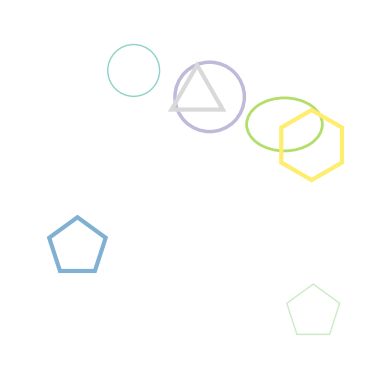[{"shape": "circle", "thickness": 1, "radius": 0.34, "center": [0.347, 0.817]}, {"shape": "circle", "thickness": 2.5, "radius": 0.45, "center": [0.545, 0.748]}, {"shape": "pentagon", "thickness": 3, "radius": 0.39, "center": [0.201, 0.359]}, {"shape": "oval", "thickness": 2, "radius": 0.49, "center": [0.739, 0.677]}, {"shape": "triangle", "thickness": 3, "radius": 0.39, "center": [0.512, 0.754]}, {"shape": "pentagon", "thickness": 1, "radius": 0.36, "center": [0.814, 0.19]}, {"shape": "hexagon", "thickness": 3, "radius": 0.45, "center": [0.809, 0.623]}]